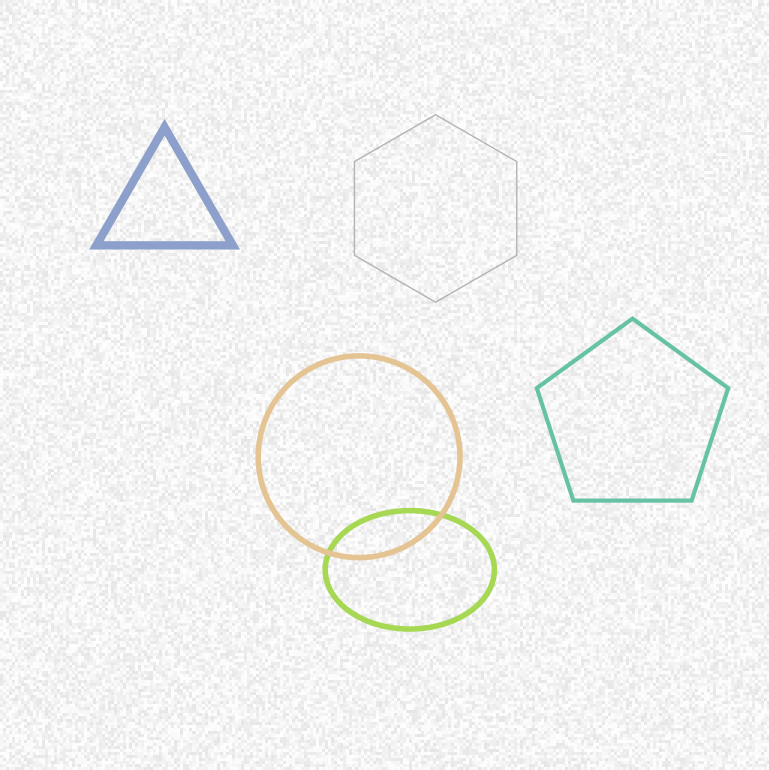[{"shape": "pentagon", "thickness": 1.5, "radius": 0.65, "center": [0.821, 0.456]}, {"shape": "triangle", "thickness": 3, "radius": 0.51, "center": [0.214, 0.733]}, {"shape": "oval", "thickness": 2, "radius": 0.55, "center": [0.532, 0.26]}, {"shape": "circle", "thickness": 2, "radius": 0.66, "center": [0.466, 0.407]}, {"shape": "hexagon", "thickness": 0.5, "radius": 0.61, "center": [0.566, 0.729]}]